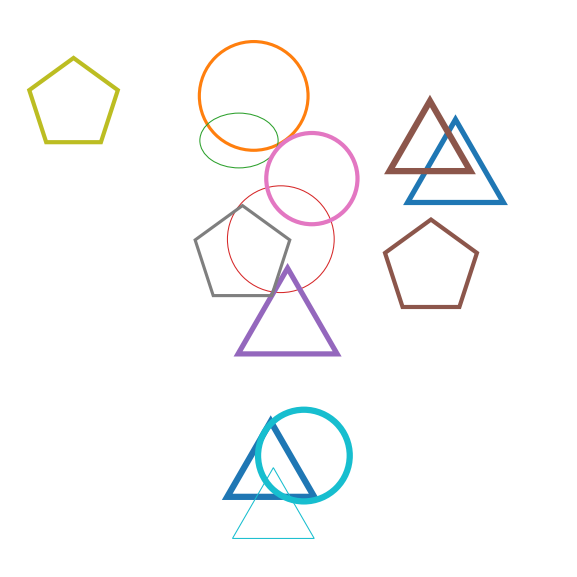[{"shape": "triangle", "thickness": 3, "radius": 0.43, "center": [0.469, 0.182]}, {"shape": "triangle", "thickness": 2.5, "radius": 0.48, "center": [0.789, 0.696]}, {"shape": "circle", "thickness": 1.5, "radius": 0.47, "center": [0.439, 0.833]}, {"shape": "oval", "thickness": 0.5, "radius": 0.34, "center": [0.414, 0.756]}, {"shape": "circle", "thickness": 0.5, "radius": 0.46, "center": [0.486, 0.585]}, {"shape": "triangle", "thickness": 2.5, "radius": 0.49, "center": [0.498, 0.436]}, {"shape": "pentagon", "thickness": 2, "radius": 0.42, "center": [0.746, 0.535]}, {"shape": "triangle", "thickness": 3, "radius": 0.4, "center": [0.745, 0.743]}, {"shape": "circle", "thickness": 2, "radius": 0.39, "center": [0.54, 0.69]}, {"shape": "pentagon", "thickness": 1.5, "radius": 0.43, "center": [0.42, 0.557]}, {"shape": "pentagon", "thickness": 2, "radius": 0.4, "center": [0.127, 0.818]}, {"shape": "triangle", "thickness": 0.5, "radius": 0.41, "center": [0.473, 0.108]}, {"shape": "circle", "thickness": 3, "radius": 0.4, "center": [0.526, 0.21]}]